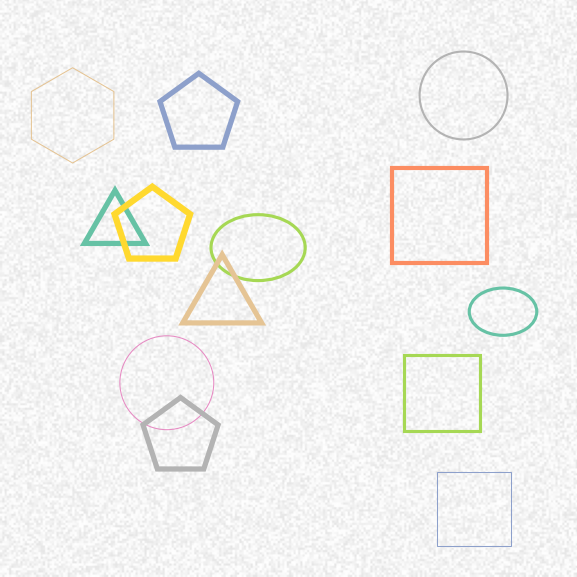[{"shape": "triangle", "thickness": 2.5, "radius": 0.31, "center": [0.199, 0.608]}, {"shape": "oval", "thickness": 1.5, "radius": 0.29, "center": [0.871, 0.459]}, {"shape": "square", "thickness": 2, "radius": 0.41, "center": [0.761, 0.626]}, {"shape": "square", "thickness": 0.5, "radius": 0.32, "center": [0.821, 0.117]}, {"shape": "pentagon", "thickness": 2.5, "radius": 0.35, "center": [0.344, 0.801]}, {"shape": "circle", "thickness": 0.5, "radius": 0.41, "center": [0.289, 0.336]}, {"shape": "oval", "thickness": 1.5, "radius": 0.41, "center": [0.447, 0.57]}, {"shape": "square", "thickness": 1.5, "radius": 0.33, "center": [0.766, 0.318]}, {"shape": "pentagon", "thickness": 3, "radius": 0.34, "center": [0.264, 0.607]}, {"shape": "triangle", "thickness": 2.5, "radius": 0.39, "center": [0.385, 0.479]}, {"shape": "hexagon", "thickness": 0.5, "radius": 0.41, "center": [0.126, 0.799]}, {"shape": "circle", "thickness": 1, "radius": 0.38, "center": [0.803, 0.834]}, {"shape": "pentagon", "thickness": 2.5, "radius": 0.34, "center": [0.313, 0.242]}]